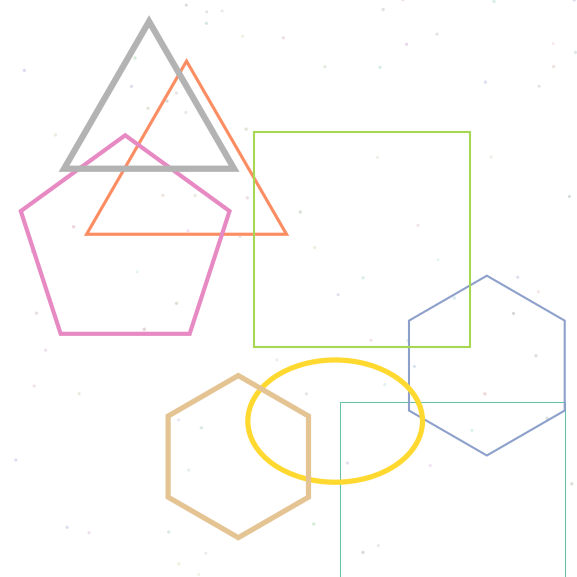[{"shape": "square", "thickness": 0.5, "radius": 0.97, "center": [0.783, 0.109]}, {"shape": "triangle", "thickness": 1.5, "radius": 1.0, "center": [0.323, 0.693]}, {"shape": "hexagon", "thickness": 1, "radius": 0.78, "center": [0.843, 0.366]}, {"shape": "pentagon", "thickness": 2, "radius": 0.95, "center": [0.217, 0.575]}, {"shape": "square", "thickness": 1, "radius": 0.93, "center": [0.627, 0.584]}, {"shape": "oval", "thickness": 2.5, "radius": 0.76, "center": [0.58, 0.27]}, {"shape": "hexagon", "thickness": 2.5, "radius": 0.7, "center": [0.413, 0.208]}, {"shape": "triangle", "thickness": 3, "radius": 0.85, "center": [0.258, 0.792]}]